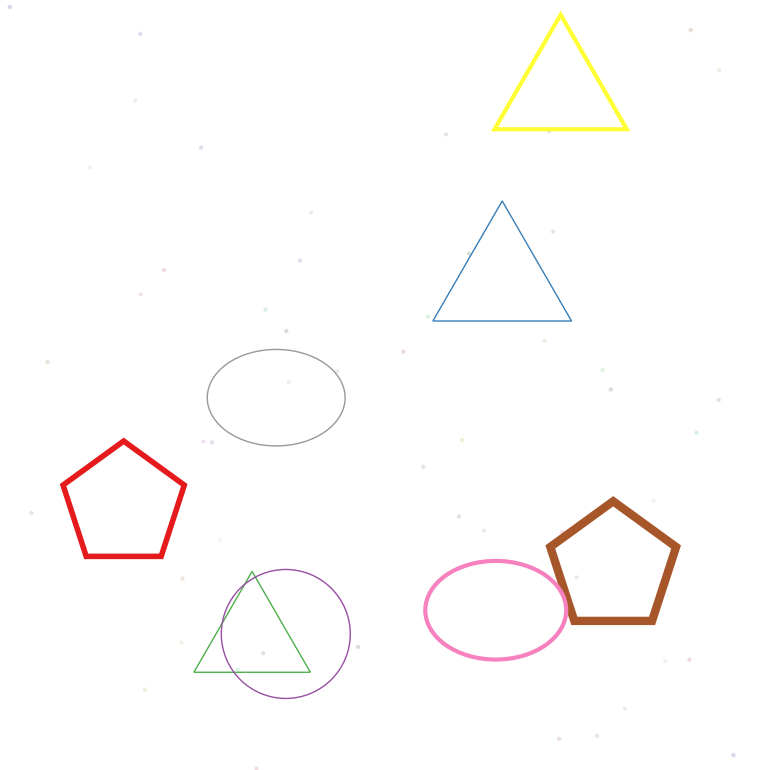[{"shape": "pentagon", "thickness": 2, "radius": 0.41, "center": [0.161, 0.344]}, {"shape": "triangle", "thickness": 0.5, "radius": 0.52, "center": [0.652, 0.635]}, {"shape": "triangle", "thickness": 0.5, "radius": 0.44, "center": [0.327, 0.171]}, {"shape": "circle", "thickness": 0.5, "radius": 0.42, "center": [0.371, 0.177]}, {"shape": "triangle", "thickness": 1.5, "radius": 0.5, "center": [0.728, 0.882]}, {"shape": "pentagon", "thickness": 3, "radius": 0.43, "center": [0.796, 0.263]}, {"shape": "oval", "thickness": 1.5, "radius": 0.46, "center": [0.644, 0.207]}, {"shape": "oval", "thickness": 0.5, "radius": 0.45, "center": [0.359, 0.484]}]